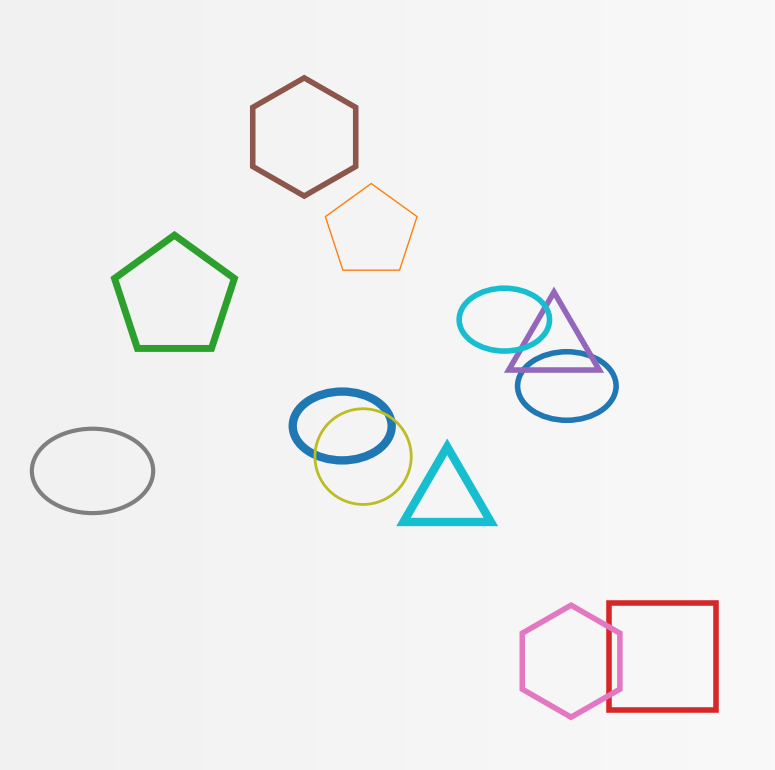[{"shape": "oval", "thickness": 2, "radius": 0.32, "center": [0.731, 0.499]}, {"shape": "oval", "thickness": 3, "radius": 0.32, "center": [0.442, 0.447]}, {"shape": "pentagon", "thickness": 0.5, "radius": 0.31, "center": [0.479, 0.699]}, {"shape": "pentagon", "thickness": 2.5, "radius": 0.41, "center": [0.225, 0.613]}, {"shape": "square", "thickness": 2, "radius": 0.35, "center": [0.854, 0.147]}, {"shape": "triangle", "thickness": 2, "radius": 0.34, "center": [0.715, 0.553]}, {"shape": "hexagon", "thickness": 2, "radius": 0.38, "center": [0.393, 0.822]}, {"shape": "hexagon", "thickness": 2, "radius": 0.36, "center": [0.737, 0.141]}, {"shape": "oval", "thickness": 1.5, "radius": 0.39, "center": [0.119, 0.388]}, {"shape": "circle", "thickness": 1, "radius": 0.31, "center": [0.468, 0.407]}, {"shape": "oval", "thickness": 2, "radius": 0.29, "center": [0.651, 0.585]}, {"shape": "triangle", "thickness": 3, "radius": 0.33, "center": [0.577, 0.355]}]